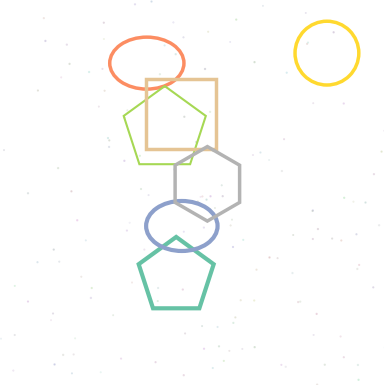[{"shape": "pentagon", "thickness": 3, "radius": 0.51, "center": [0.458, 0.282]}, {"shape": "oval", "thickness": 2.5, "radius": 0.48, "center": [0.381, 0.836]}, {"shape": "oval", "thickness": 3, "radius": 0.46, "center": [0.472, 0.413]}, {"shape": "pentagon", "thickness": 1.5, "radius": 0.56, "center": [0.428, 0.664]}, {"shape": "circle", "thickness": 2.5, "radius": 0.41, "center": [0.849, 0.862]}, {"shape": "square", "thickness": 2.5, "radius": 0.45, "center": [0.469, 0.703]}, {"shape": "hexagon", "thickness": 2.5, "radius": 0.48, "center": [0.539, 0.523]}]